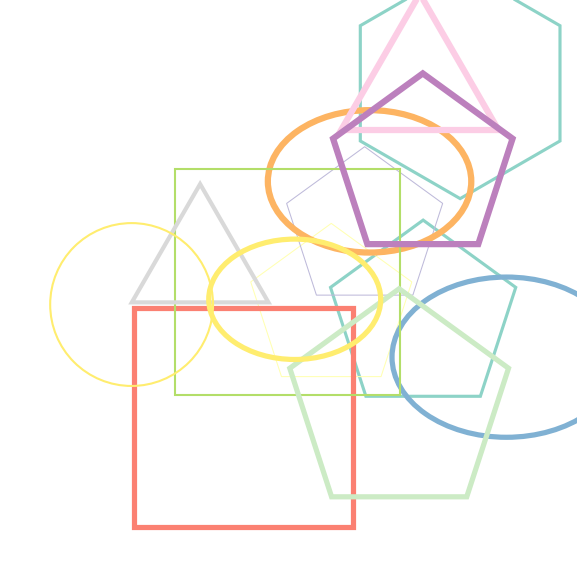[{"shape": "pentagon", "thickness": 1.5, "radius": 0.84, "center": [0.733, 0.449]}, {"shape": "hexagon", "thickness": 1.5, "radius": 1.0, "center": [0.797, 0.855]}, {"shape": "pentagon", "thickness": 0.5, "radius": 0.73, "center": [0.574, 0.466]}, {"shape": "pentagon", "thickness": 0.5, "radius": 0.71, "center": [0.631, 0.603]}, {"shape": "square", "thickness": 2.5, "radius": 0.95, "center": [0.422, 0.276]}, {"shape": "oval", "thickness": 2.5, "radius": 0.99, "center": [0.877, 0.381]}, {"shape": "oval", "thickness": 3, "radius": 0.88, "center": [0.64, 0.685]}, {"shape": "square", "thickness": 1, "radius": 0.98, "center": [0.497, 0.511]}, {"shape": "triangle", "thickness": 3, "radius": 0.79, "center": [0.727, 0.853]}, {"shape": "triangle", "thickness": 2, "radius": 0.68, "center": [0.347, 0.544]}, {"shape": "pentagon", "thickness": 3, "radius": 0.82, "center": [0.732, 0.709]}, {"shape": "pentagon", "thickness": 2.5, "radius": 1.0, "center": [0.691, 0.3]}, {"shape": "circle", "thickness": 1, "radius": 0.71, "center": [0.228, 0.472]}, {"shape": "oval", "thickness": 2.5, "radius": 0.74, "center": [0.51, 0.481]}]